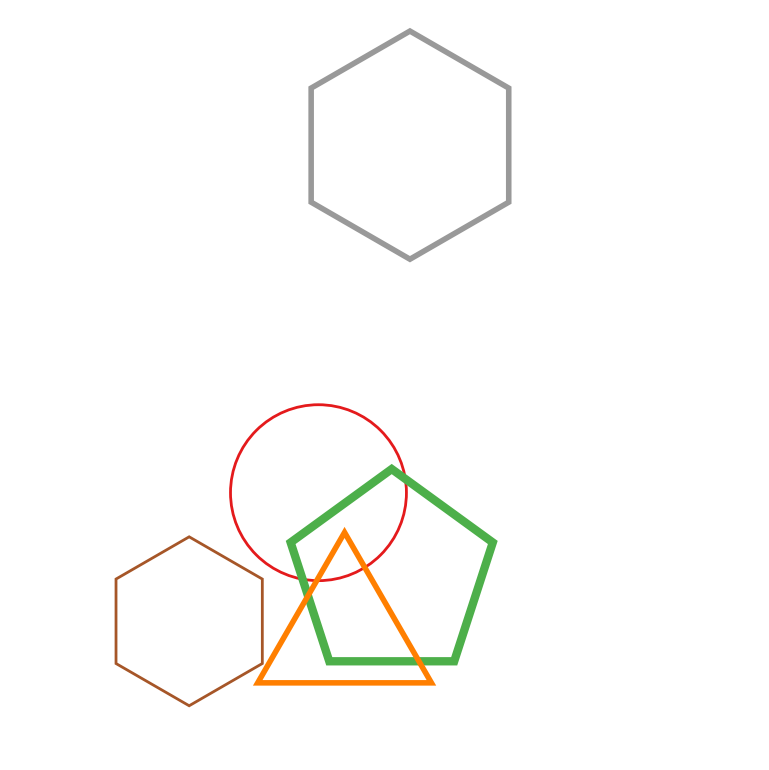[{"shape": "circle", "thickness": 1, "radius": 0.57, "center": [0.414, 0.36]}, {"shape": "pentagon", "thickness": 3, "radius": 0.69, "center": [0.509, 0.253]}, {"shape": "triangle", "thickness": 2, "radius": 0.65, "center": [0.447, 0.178]}, {"shape": "hexagon", "thickness": 1, "radius": 0.55, "center": [0.246, 0.193]}, {"shape": "hexagon", "thickness": 2, "radius": 0.74, "center": [0.532, 0.812]}]